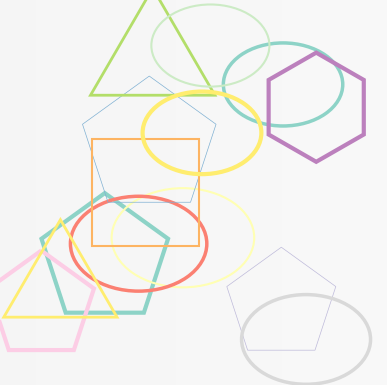[{"shape": "oval", "thickness": 2.5, "radius": 0.77, "center": [0.73, 0.781]}, {"shape": "pentagon", "thickness": 3, "radius": 0.86, "center": [0.27, 0.327]}, {"shape": "oval", "thickness": 1.5, "radius": 0.92, "center": [0.472, 0.382]}, {"shape": "pentagon", "thickness": 0.5, "radius": 0.74, "center": [0.726, 0.21]}, {"shape": "oval", "thickness": 2.5, "radius": 0.88, "center": [0.358, 0.367]}, {"shape": "pentagon", "thickness": 0.5, "radius": 0.91, "center": [0.385, 0.621]}, {"shape": "square", "thickness": 1.5, "radius": 0.69, "center": [0.375, 0.499]}, {"shape": "triangle", "thickness": 2, "radius": 0.93, "center": [0.394, 0.845]}, {"shape": "pentagon", "thickness": 3, "radius": 0.71, "center": [0.107, 0.206]}, {"shape": "oval", "thickness": 2.5, "radius": 0.83, "center": [0.79, 0.118]}, {"shape": "hexagon", "thickness": 3, "radius": 0.71, "center": [0.816, 0.721]}, {"shape": "oval", "thickness": 1.5, "radius": 0.76, "center": [0.543, 0.882]}, {"shape": "oval", "thickness": 3, "radius": 0.77, "center": [0.521, 0.655]}, {"shape": "triangle", "thickness": 2, "radius": 0.84, "center": [0.156, 0.261]}]